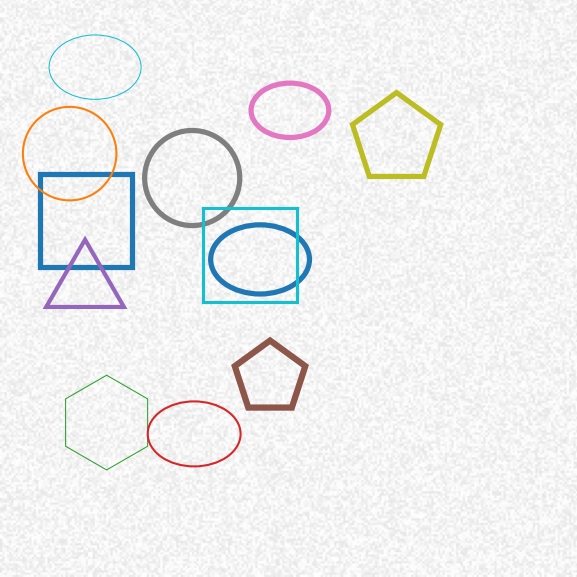[{"shape": "oval", "thickness": 2.5, "radius": 0.43, "center": [0.45, 0.55]}, {"shape": "square", "thickness": 2.5, "radius": 0.4, "center": [0.149, 0.617]}, {"shape": "circle", "thickness": 1, "radius": 0.4, "center": [0.121, 0.733]}, {"shape": "hexagon", "thickness": 0.5, "radius": 0.41, "center": [0.185, 0.267]}, {"shape": "oval", "thickness": 1, "radius": 0.4, "center": [0.336, 0.248]}, {"shape": "triangle", "thickness": 2, "radius": 0.39, "center": [0.147, 0.506]}, {"shape": "pentagon", "thickness": 3, "radius": 0.32, "center": [0.468, 0.345]}, {"shape": "oval", "thickness": 2.5, "radius": 0.34, "center": [0.502, 0.808]}, {"shape": "circle", "thickness": 2.5, "radius": 0.41, "center": [0.333, 0.691]}, {"shape": "pentagon", "thickness": 2.5, "radius": 0.4, "center": [0.687, 0.759]}, {"shape": "square", "thickness": 1.5, "radius": 0.41, "center": [0.433, 0.558]}, {"shape": "oval", "thickness": 0.5, "radius": 0.4, "center": [0.165, 0.883]}]